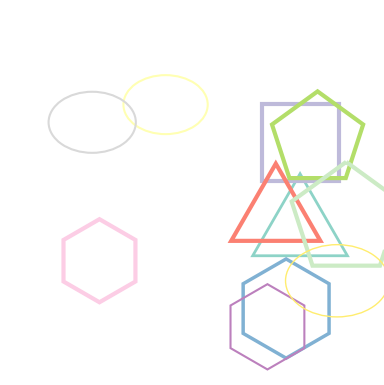[{"shape": "triangle", "thickness": 2, "radius": 0.71, "center": [0.779, 0.407]}, {"shape": "oval", "thickness": 1.5, "radius": 0.55, "center": [0.43, 0.728]}, {"shape": "square", "thickness": 3, "radius": 0.5, "center": [0.781, 0.631]}, {"shape": "triangle", "thickness": 3, "radius": 0.67, "center": [0.716, 0.441]}, {"shape": "hexagon", "thickness": 2.5, "radius": 0.64, "center": [0.743, 0.199]}, {"shape": "pentagon", "thickness": 3, "radius": 0.62, "center": [0.825, 0.638]}, {"shape": "hexagon", "thickness": 3, "radius": 0.54, "center": [0.258, 0.323]}, {"shape": "oval", "thickness": 1.5, "radius": 0.57, "center": [0.239, 0.682]}, {"shape": "hexagon", "thickness": 1.5, "radius": 0.55, "center": [0.695, 0.151]}, {"shape": "pentagon", "thickness": 3, "radius": 0.74, "center": [0.899, 0.43]}, {"shape": "oval", "thickness": 1, "radius": 0.67, "center": [0.876, 0.271]}]